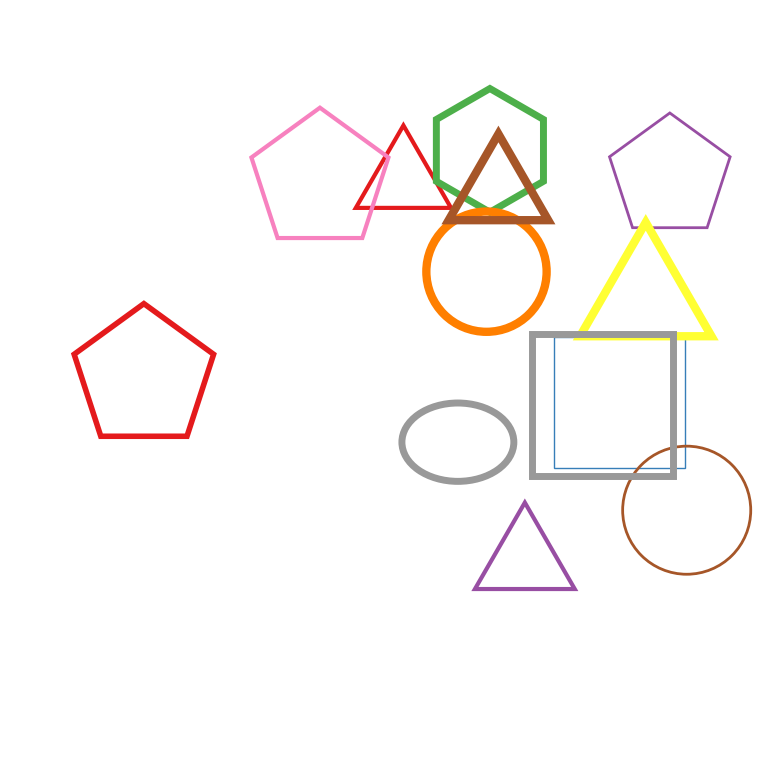[{"shape": "pentagon", "thickness": 2, "radius": 0.48, "center": [0.187, 0.51]}, {"shape": "triangle", "thickness": 1.5, "radius": 0.36, "center": [0.524, 0.766]}, {"shape": "square", "thickness": 0.5, "radius": 0.42, "center": [0.805, 0.477]}, {"shape": "hexagon", "thickness": 2.5, "radius": 0.4, "center": [0.636, 0.805]}, {"shape": "pentagon", "thickness": 1, "radius": 0.41, "center": [0.87, 0.771]}, {"shape": "triangle", "thickness": 1.5, "radius": 0.37, "center": [0.682, 0.272]}, {"shape": "circle", "thickness": 3, "radius": 0.39, "center": [0.632, 0.647]}, {"shape": "triangle", "thickness": 3, "radius": 0.49, "center": [0.839, 0.613]}, {"shape": "circle", "thickness": 1, "radius": 0.42, "center": [0.892, 0.337]}, {"shape": "triangle", "thickness": 3, "radius": 0.37, "center": [0.647, 0.751]}, {"shape": "pentagon", "thickness": 1.5, "radius": 0.47, "center": [0.416, 0.767]}, {"shape": "square", "thickness": 2.5, "radius": 0.46, "center": [0.782, 0.474]}, {"shape": "oval", "thickness": 2.5, "radius": 0.36, "center": [0.595, 0.426]}]